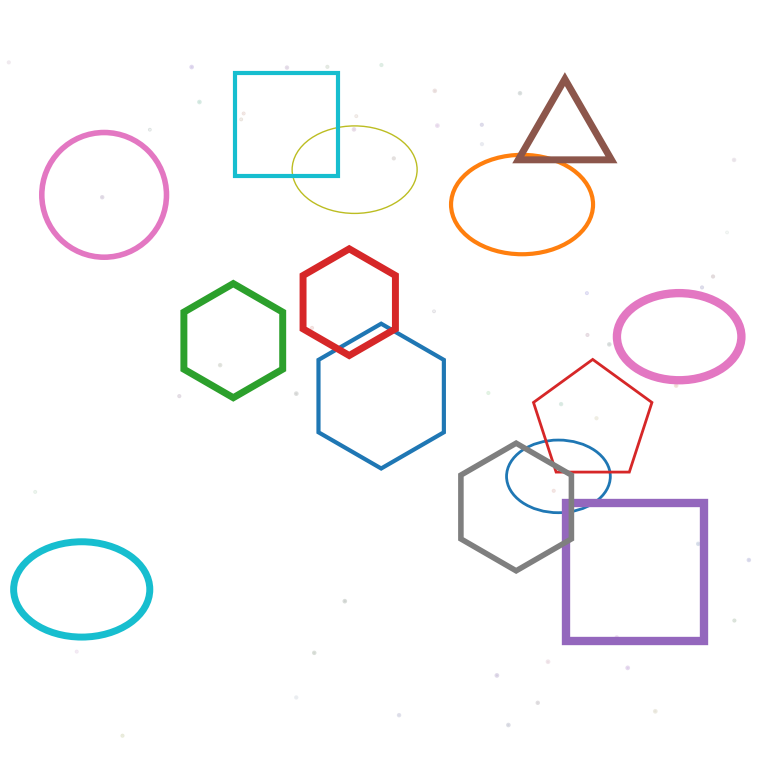[{"shape": "oval", "thickness": 1, "radius": 0.34, "center": [0.725, 0.381]}, {"shape": "hexagon", "thickness": 1.5, "radius": 0.47, "center": [0.495, 0.486]}, {"shape": "oval", "thickness": 1.5, "radius": 0.46, "center": [0.678, 0.734]}, {"shape": "hexagon", "thickness": 2.5, "radius": 0.37, "center": [0.303, 0.558]}, {"shape": "hexagon", "thickness": 2.5, "radius": 0.35, "center": [0.454, 0.608]}, {"shape": "pentagon", "thickness": 1, "radius": 0.4, "center": [0.77, 0.452]}, {"shape": "square", "thickness": 3, "radius": 0.45, "center": [0.824, 0.257]}, {"shape": "triangle", "thickness": 2.5, "radius": 0.35, "center": [0.734, 0.827]}, {"shape": "circle", "thickness": 2, "radius": 0.4, "center": [0.135, 0.747]}, {"shape": "oval", "thickness": 3, "radius": 0.4, "center": [0.882, 0.563]}, {"shape": "hexagon", "thickness": 2, "radius": 0.41, "center": [0.67, 0.342]}, {"shape": "oval", "thickness": 0.5, "radius": 0.41, "center": [0.461, 0.78]}, {"shape": "oval", "thickness": 2.5, "radius": 0.44, "center": [0.106, 0.235]}, {"shape": "square", "thickness": 1.5, "radius": 0.33, "center": [0.372, 0.839]}]